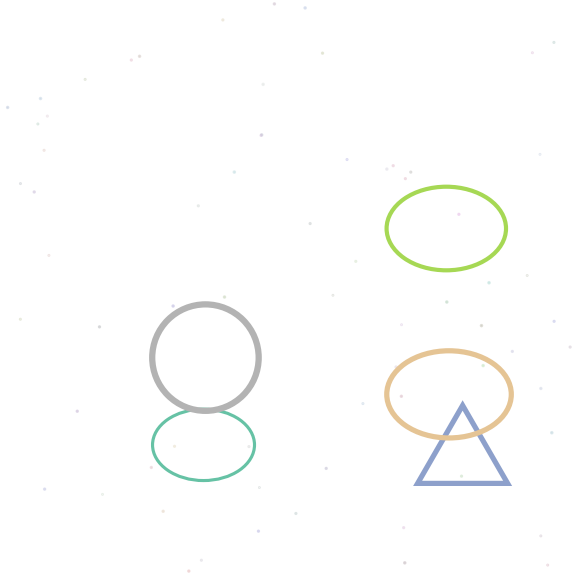[{"shape": "oval", "thickness": 1.5, "radius": 0.44, "center": [0.352, 0.229]}, {"shape": "triangle", "thickness": 2.5, "radius": 0.45, "center": [0.801, 0.207]}, {"shape": "oval", "thickness": 2, "radius": 0.52, "center": [0.773, 0.603]}, {"shape": "oval", "thickness": 2.5, "radius": 0.54, "center": [0.778, 0.316]}, {"shape": "circle", "thickness": 3, "radius": 0.46, "center": [0.356, 0.38]}]